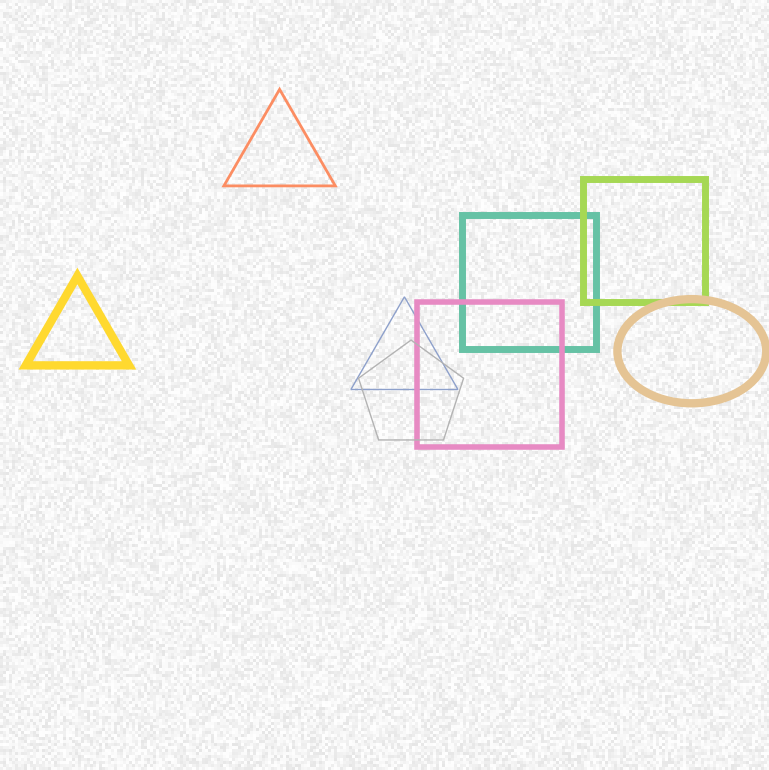[{"shape": "square", "thickness": 2.5, "radius": 0.44, "center": [0.687, 0.634]}, {"shape": "triangle", "thickness": 1, "radius": 0.42, "center": [0.363, 0.8]}, {"shape": "triangle", "thickness": 0.5, "radius": 0.4, "center": [0.525, 0.534]}, {"shape": "square", "thickness": 2, "radius": 0.47, "center": [0.636, 0.514]}, {"shape": "square", "thickness": 2.5, "radius": 0.4, "center": [0.836, 0.688]}, {"shape": "triangle", "thickness": 3, "radius": 0.39, "center": [0.101, 0.564]}, {"shape": "oval", "thickness": 3, "radius": 0.48, "center": [0.898, 0.544]}, {"shape": "pentagon", "thickness": 0.5, "radius": 0.36, "center": [0.534, 0.487]}]